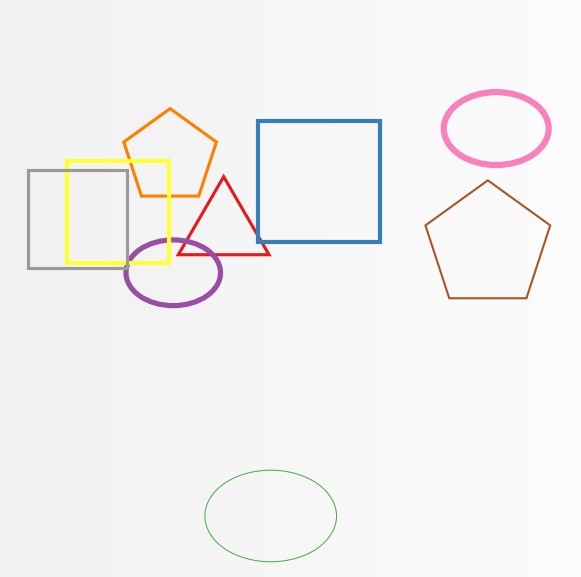[{"shape": "triangle", "thickness": 1.5, "radius": 0.45, "center": [0.385, 0.603]}, {"shape": "square", "thickness": 2, "radius": 0.52, "center": [0.548, 0.685]}, {"shape": "oval", "thickness": 0.5, "radius": 0.57, "center": [0.466, 0.106]}, {"shape": "oval", "thickness": 2.5, "radius": 0.41, "center": [0.298, 0.527]}, {"shape": "pentagon", "thickness": 1.5, "radius": 0.42, "center": [0.293, 0.727]}, {"shape": "square", "thickness": 2, "radius": 0.44, "center": [0.203, 0.632]}, {"shape": "pentagon", "thickness": 1, "radius": 0.56, "center": [0.839, 0.574]}, {"shape": "oval", "thickness": 3, "radius": 0.45, "center": [0.854, 0.776]}, {"shape": "square", "thickness": 1.5, "radius": 0.42, "center": [0.133, 0.621]}]